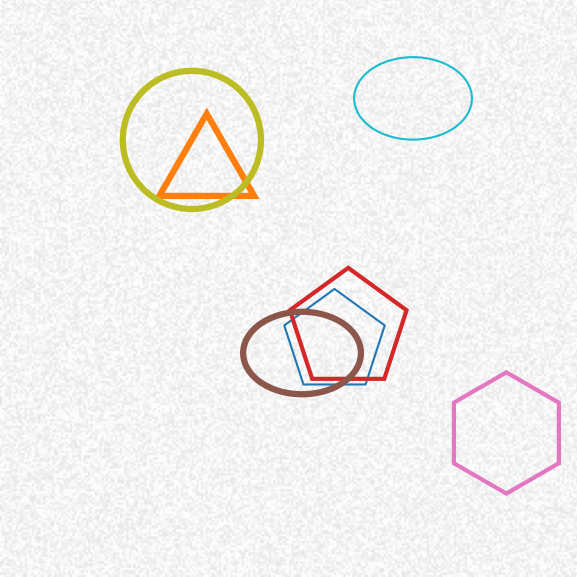[{"shape": "pentagon", "thickness": 1, "radius": 0.46, "center": [0.579, 0.407]}, {"shape": "triangle", "thickness": 3, "radius": 0.47, "center": [0.358, 0.707]}, {"shape": "pentagon", "thickness": 2, "radius": 0.53, "center": [0.603, 0.429]}, {"shape": "oval", "thickness": 3, "radius": 0.51, "center": [0.523, 0.388]}, {"shape": "hexagon", "thickness": 2, "radius": 0.52, "center": [0.877, 0.249]}, {"shape": "circle", "thickness": 3, "radius": 0.6, "center": [0.332, 0.757]}, {"shape": "oval", "thickness": 1, "radius": 0.51, "center": [0.715, 0.829]}]